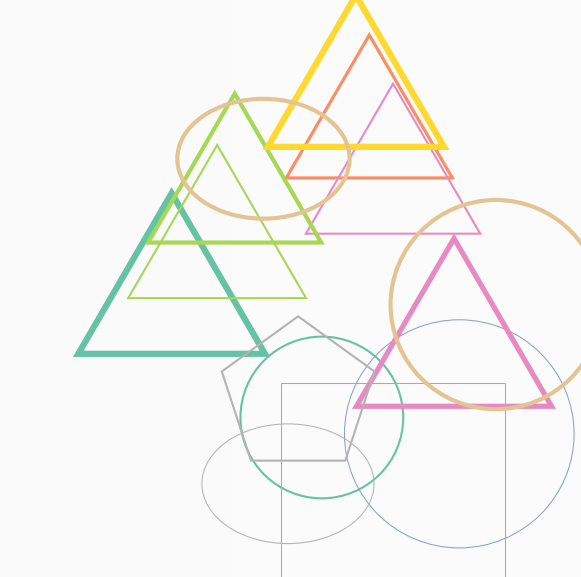[{"shape": "circle", "thickness": 1, "radius": 0.7, "center": [0.554, 0.276]}, {"shape": "triangle", "thickness": 3, "radius": 0.93, "center": [0.295, 0.479]}, {"shape": "triangle", "thickness": 1.5, "radius": 0.82, "center": [0.635, 0.773]}, {"shape": "square", "thickness": 0.5, "radius": 0.96, "center": [0.676, 0.144]}, {"shape": "circle", "thickness": 0.5, "radius": 0.99, "center": [0.79, 0.248]}, {"shape": "triangle", "thickness": 2.5, "radius": 0.97, "center": [0.781, 0.393]}, {"shape": "triangle", "thickness": 1, "radius": 0.87, "center": [0.676, 0.681]}, {"shape": "triangle", "thickness": 1, "radius": 0.88, "center": [0.374, 0.571]}, {"shape": "triangle", "thickness": 2, "radius": 0.86, "center": [0.404, 0.665]}, {"shape": "triangle", "thickness": 3, "radius": 0.87, "center": [0.612, 0.832]}, {"shape": "circle", "thickness": 2, "radius": 0.91, "center": [0.853, 0.472]}, {"shape": "oval", "thickness": 2, "radius": 0.74, "center": [0.453, 0.724]}, {"shape": "oval", "thickness": 0.5, "radius": 0.74, "center": [0.495, 0.162]}, {"shape": "pentagon", "thickness": 1, "radius": 0.69, "center": [0.513, 0.313]}]